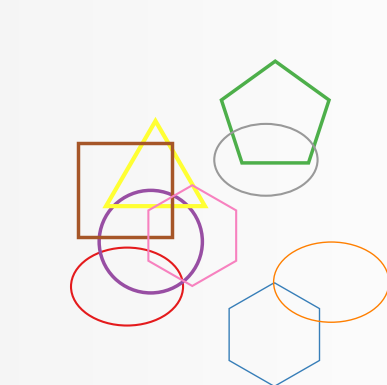[{"shape": "oval", "thickness": 1.5, "radius": 0.72, "center": [0.328, 0.256]}, {"shape": "hexagon", "thickness": 1, "radius": 0.67, "center": [0.708, 0.131]}, {"shape": "pentagon", "thickness": 2.5, "radius": 0.73, "center": [0.71, 0.695]}, {"shape": "circle", "thickness": 2.5, "radius": 0.67, "center": [0.389, 0.372]}, {"shape": "oval", "thickness": 1, "radius": 0.74, "center": [0.855, 0.267]}, {"shape": "triangle", "thickness": 3, "radius": 0.74, "center": [0.401, 0.538]}, {"shape": "square", "thickness": 2.5, "radius": 0.61, "center": [0.322, 0.507]}, {"shape": "hexagon", "thickness": 1.5, "radius": 0.65, "center": [0.496, 0.388]}, {"shape": "oval", "thickness": 1.5, "radius": 0.67, "center": [0.686, 0.585]}]